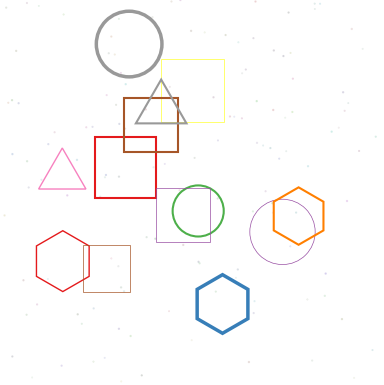[{"shape": "hexagon", "thickness": 1, "radius": 0.4, "center": [0.163, 0.322]}, {"shape": "square", "thickness": 1.5, "radius": 0.39, "center": [0.325, 0.564]}, {"shape": "hexagon", "thickness": 2.5, "radius": 0.38, "center": [0.578, 0.21]}, {"shape": "circle", "thickness": 1.5, "radius": 0.33, "center": [0.515, 0.452]}, {"shape": "circle", "thickness": 0.5, "radius": 0.42, "center": [0.734, 0.398]}, {"shape": "square", "thickness": 0.5, "radius": 0.35, "center": [0.474, 0.441]}, {"shape": "hexagon", "thickness": 1.5, "radius": 0.37, "center": [0.776, 0.439]}, {"shape": "square", "thickness": 0.5, "radius": 0.41, "center": [0.499, 0.766]}, {"shape": "square", "thickness": 1.5, "radius": 0.35, "center": [0.393, 0.676]}, {"shape": "square", "thickness": 0.5, "radius": 0.3, "center": [0.277, 0.302]}, {"shape": "triangle", "thickness": 1, "radius": 0.35, "center": [0.162, 0.545]}, {"shape": "circle", "thickness": 2.5, "radius": 0.43, "center": [0.335, 0.886]}, {"shape": "triangle", "thickness": 1.5, "radius": 0.38, "center": [0.419, 0.717]}]